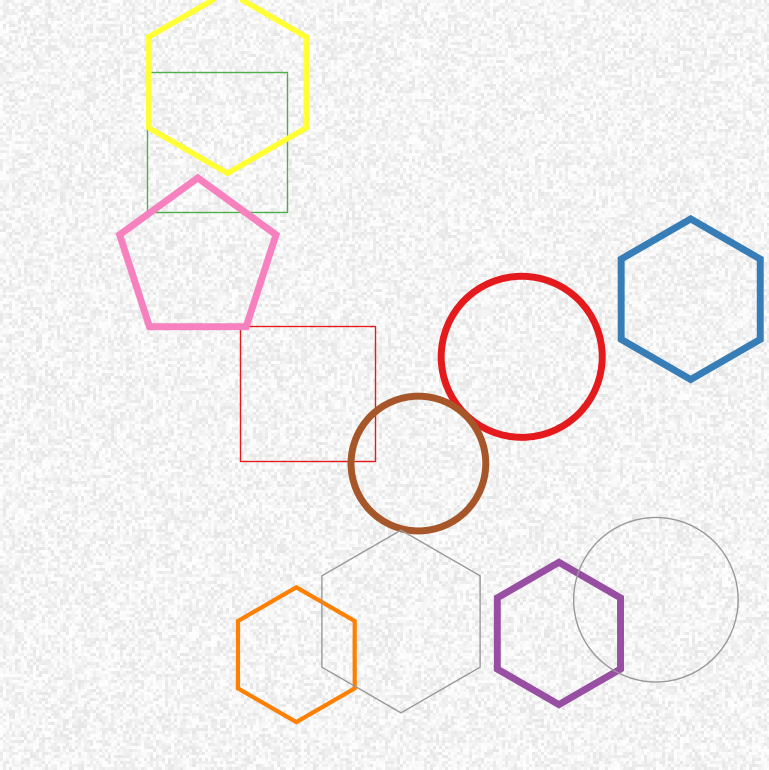[{"shape": "circle", "thickness": 2.5, "radius": 0.52, "center": [0.678, 0.537]}, {"shape": "square", "thickness": 0.5, "radius": 0.44, "center": [0.4, 0.489]}, {"shape": "hexagon", "thickness": 2.5, "radius": 0.52, "center": [0.897, 0.611]}, {"shape": "square", "thickness": 0.5, "radius": 0.45, "center": [0.282, 0.815]}, {"shape": "hexagon", "thickness": 2.5, "radius": 0.46, "center": [0.726, 0.177]}, {"shape": "hexagon", "thickness": 1.5, "radius": 0.44, "center": [0.385, 0.15]}, {"shape": "hexagon", "thickness": 2, "radius": 0.59, "center": [0.296, 0.893]}, {"shape": "circle", "thickness": 2.5, "radius": 0.44, "center": [0.543, 0.398]}, {"shape": "pentagon", "thickness": 2.5, "radius": 0.53, "center": [0.257, 0.662]}, {"shape": "circle", "thickness": 0.5, "radius": 0.53, "center": [0.852, 0.221]}, {"shape": "hexagon", "thickness": 0.5, "radius": 0.59, "center": [0.521, 0.193]}]